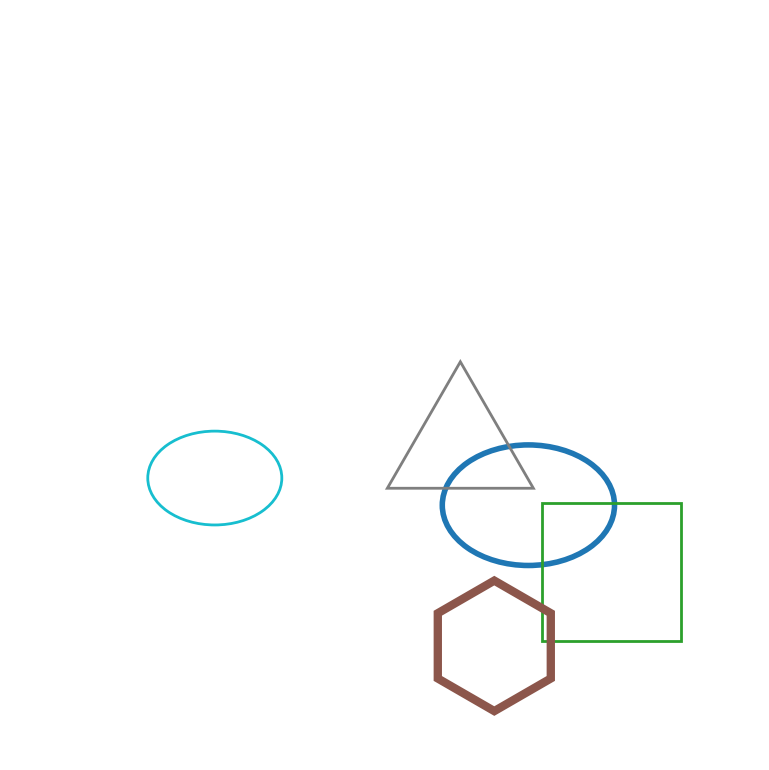[{"shape": "oval", "thickness": 2, "radius": 0.56, "center": [0.686, 0.344]}, {"shape": "square", "thickness": 1, "radius": 0.45, "center": [0.794, 0.257]}, {"shape": "hexagon", "thickness": 3, "radius": 0.42, "center": [0.642, 0.161]}, {"shape": "triangle", "thickness": 1, "radius": 0.55, "center": [0.598, 0.421]}, {"shape": "oval", "thickness": 1, "radius": 0.44, "center": [0.279, 0.379]}]